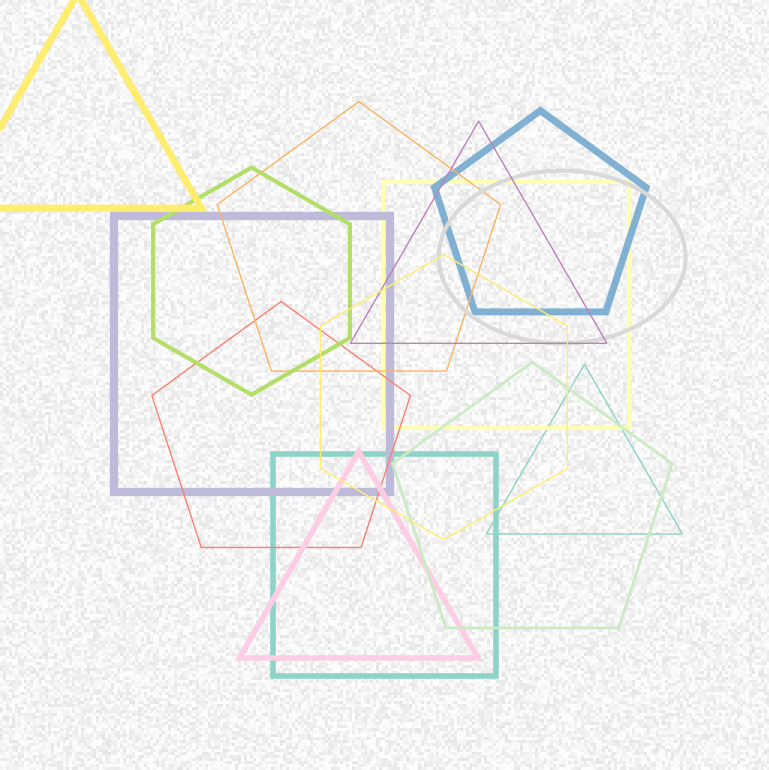[{"shape": "square", "thickness": 2, "radius": 0.72, "center": [0.499, 0.266]}, {"shape": "triangle", "thickness": 0.5, "radius": 0.73, "center": [0.759, 0.38]}, {"shape": "square", "thickness": 1.5, "radius": 0.8, "center": [0.657, 0.604]}, {"shape": "square", "thickness": 3, "radius": 0.9, "center": [0.327, 0.541]}, {"shape": "pentagon", "thickness": 0.5, "radius": 0.88, "center": [0.365, 0.432]}, {"shape": "pentagon", "thickness": 2.5, "radius": 0.72, "center": [0.702, 0.712]}, {"shape": "pentagon", "thickness": 0.5, "radius": 0.97, "center": [0.466, 0.675]}, {"shape": "hexagon", "thickness": 1.5, "radius": 0.74, "center": [0.327, 0.635]}, {"shape": "triangle", "thickness": 2, "radius": 0.89, "center": [0.466, 0.235]}, {"shape": "oval", "thickness": 1.5, "radius": 0.8, "center": [0.73, 0.666]}, {"shape": "triangle", "thickness": 0.5, "radius": 0.96, "center": [0.622, 0.65]}, {"shape": "pentagon", "thickness": 1, "radius": 0.95, "center": [0.691, 0.339]}, {"shape": "hexagon", "thickness": 0.5, "radius": 0.93, "center": [0.577, 0.484]}, {"shape": "triangle", "thickness": 2.5, "radius": 0.93, "center": [0.101, 0.823]}]